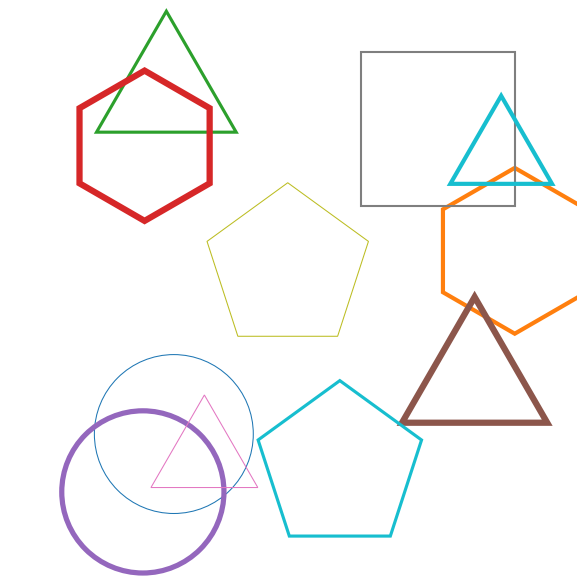[{"shape": "circle", "thickness": 0.5, "radius": 0.69, "center": [0.301, 0.248]}, {"shape": "hexagon", "thickness": 2, "radius": 0.72, "center": [0.891, 0.565]}, {"shape": "triangle", "thickness": 1.5, "radius": 0.7, "center": [0.288, 0.84]}, {"shape": "hexagon", "thickness": 3, "radius": 0.65, "center": [0.25, 0.747]}, {"shape": "circle", "thickness": 2.5, "radius": 0.7, "center": [0.247, 0.147]}, {"shape": "triangle", "thickness": 3, "radius": 0.73, "center": [0.822, 0.34]}, {"shape": "triangle", "thickness": 0.5, "radius": 0.53, "center": [0.354, 0.208]}, {"shape": "square", "thickness": 1, "radius": 0.66, "center": [0.758, 0.775]}, {"shape": "pentagon", "thickness": 0.5, "radius": 0.73, "center": [0.498, 0.536]}, {"shape": "triangle", "thickness": 2, "radius": 0.51, "center": [0.868, 0.732]}, {"shape": "pentagon", "thickness": 1.5, "radius": 0.74, "center": [0.588, 0.191]}]